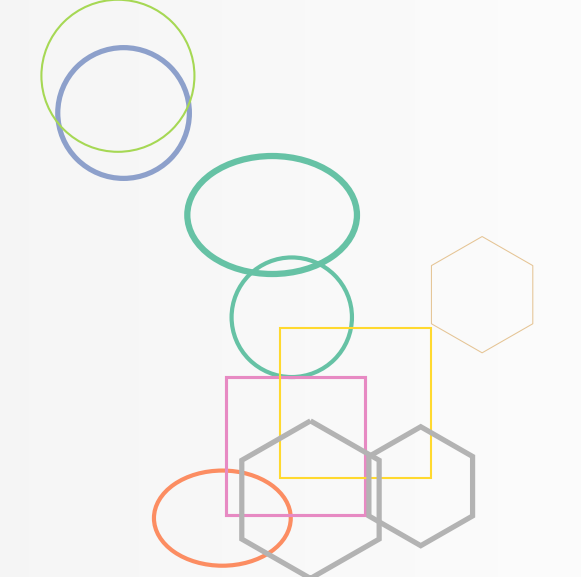[{"shape": "circle", "thickness": 2, "radius": 0.52, "center": [0.502, 0.45]}, {"shape": "oval", "thickness": 3, "radius": 0.73, "center": [0.468, 0.627]}, {"shape": "oval", "thickness": 2, "radius": 0.59, "center": [0.383, 0.102]}, {"shape": "circle", "thickness": 2.5, "radius": 0.57, "center": [0.213, 0.803]}, {"shape": "square", "thickness": 1.5, "radius": 0.6, "center": [0.508, 0.227]}, {"shape": "circle", "thickness": 1, "radius": 0.66, "center": [0.203, 0.868]}, {"shape": "square", "thickness": 1, "radius": 0.65, "center": [0.611, 0.301]}, {"shape": "hexagon", "thickness": 0.5, "radius": 0.5, "center": [0.829, 0.489]}, {"shape": "hexagon", "thickness": 2.5, "radius": 0.51, "center": [0.724, 0.157]}, {"shape": "hexagon", "thickness": 2.5, "radius": 0.68, "center": [0.534, 0.134]}]